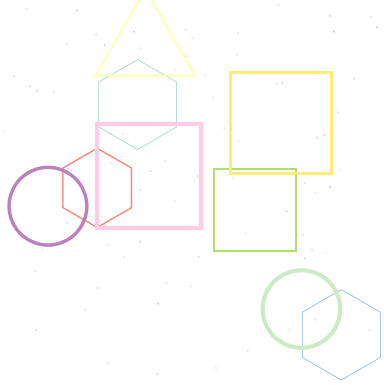[{"shape": "hexagon", "thickness": 0.5, "radius": 0.58, "center": [0.358, 0.729]}, {"shape": "triangle", "thickness": 1.5, "radius": 0.75, "center": [0.377, 0.878]}, {"shape": "hexagon", "thickness": 1, "radius": 0.51, "center": [0.252, 0.512]}, {"shape": "hexagon", "thickness": 0.5, "radius": 0.59, "center": [0.887, 0.13]}, {"shape": "square", "thickness": 1.5, "radius": 0.53, "center": [0.663, 0.454]}, {"shape": "square", "thickness": 3, "radius": 0.67, "center": [0.387, 0.543]}, {"shape": "circle", "thickness": 2.5, "radius": 0.5, "center": [0.125, 0.464]}, {"shape": "circle", "thickness": 3, "radius": 0.5, "center": [0.783, 0.197]}, {"shape": "square", "thickness": 2, "radius": 0.66, "center": [0.728, 0.683]}]